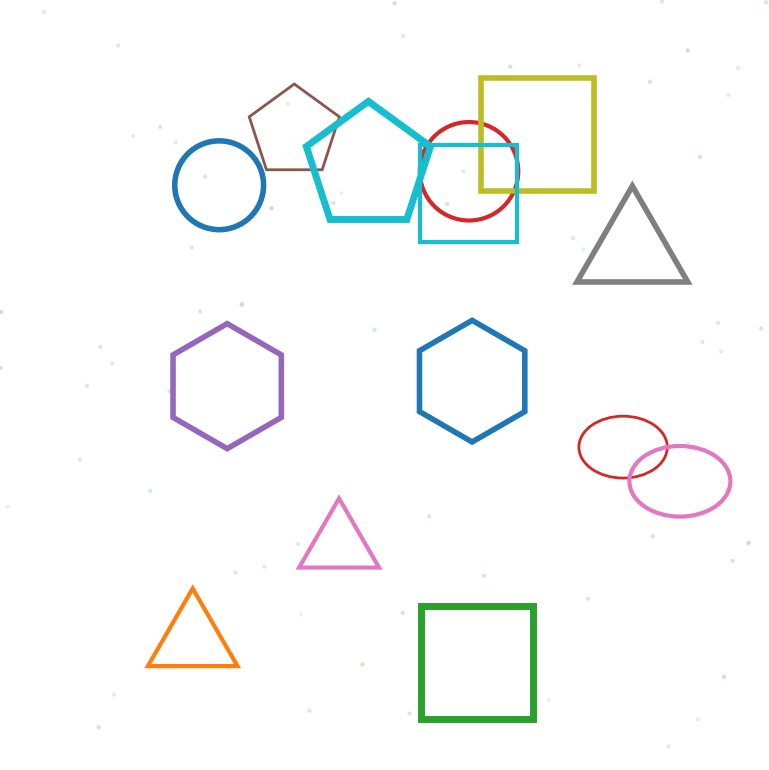[{"shape": "circle", "thickness": 2, "radius": 0.29, "center": [0.285, 0.759]}, {"shape": "hexagon", "thickness": 2, "radius": 0.39, "center": [0.613, 0.505]}, {"shape": "triangle", "thickness": 1.5, "radius": 0.34, "center": [0.25, 0.169]}, {"shape": "square", "thickness": 2.5, "radius": 0.36, "center": [0.62, 0.14]}, {"shape": "oval", "thickness": 1, "radius": 0.29, "center": [0.809, 0.419]}, {"shape": "circle", "thickness": 1.5, "radius": 0.32, "center": [0.609, 0.778]}, {"shape": "hexagon", "thickness": 2, "radius": 0.41, "center": [0.295, 0.499]}, {"shape": "pentagon", "thickness": 1, "radius": 0.31, "center": [0.382, 0.829]}, {"shape": "oval", "thickness": 1.5, "radius": 0.33, "center": [0.883, 0.375]}, {"shape": "triangle", "thickness": 1.5, "radius": 0.3, "center": [0.44, 0.293]}, {"shape": "triangle", "thickness": 2, "radius": 0.42, "center": [0.821, 0.675]}, {"shape": "square", "thickness": 2, "radius": 0.37, "center": [0.698, 0.825]}, {"shape": "square", "thickness": 1.5, "radius": 0.32, "center": [0.608, 0.749]}, {"shape": "pentagon", "thickness": 2.5, "radius": 0.42, "center": [0.478, 0.784]}]